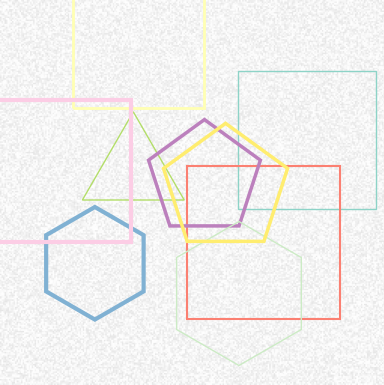[{"shape": "square", "thickness": 1, "radius": 0.9, "center": [0.797, 0.636]}, {"shape": "square", "thickness": 2, "radius": 0.85, "center": [0.36, 0.89]}, {"shape": "square", "thickness": 1.5, "radius": 0.99, "center": [0.685, 0.369]}, {"shape": "hexagon", "thickness": 3, "radius": 0.73, "center": [0.246, 0.316]}, {"shape": "triangle", "thickness": 1, "radius": 0.76, "center": [0.346, 0.557]}, {"shape": "square", "thickness": 3, "radius": 0.92, "center": [0.158, 0.556]}, {"shape": "pentagon", "thickness": 2.5, "radius": 0.76, "center": [0.531, 0.537]}, {"shape": "hexagon", "thickness": 1, "radius": 0.93, "center": [0.621, 0.238]}, {"shape": "pentagon", "thickness": 2.5, "radius": 0.85, "center": [0.586, 0.51]}]